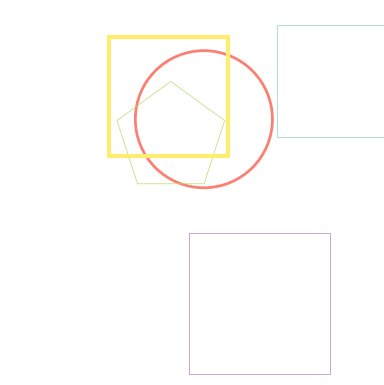[{"shape": "square", "thickness": 0.5, "radius": 0.73, "center": [0.866, 0.79]}, {"shape": "circle", "thickness": 2, "radius": 0.89, "center": [0.53, 0.69]}, {"shape": "pentagon", "thickness": 0.5, "radius": 0.73, "center": [0.444, 0.642]}, {"shape": "square", "thickness": 0.5, "radius": 0.91, "center": [0.674, 0.212]}, {"shape": "square", "thickness": 3, "radius": 0.78, "center": [0.438, 0.749]}]